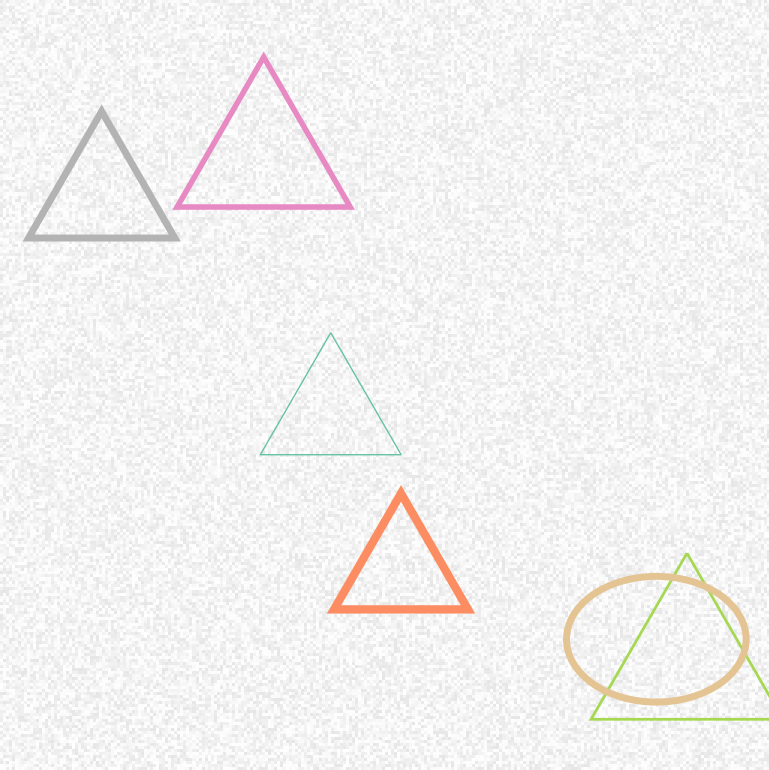[{"shape": "triangle", "thickness": 0.5, "radius": 0.53, "center": [0.43, 0.462]}, {"shape": "triangle", "thickness": 3, "radius": 0.5, "center": [0.521, 0.259]}, {"shape": "triangle", "thickness": 2, "radius": 0.65, "center": [0.342, 0.796]}, {"shape": "triangle", "thickness": 1, "radius": 0.72, "center": [0.892, 0.138]}, {"shape": "oval", "thickness": 2.5, "radius": 0.58, "center": [0.852, 0.17]}, {"shape": "triangle", "thickness": 2.5, "radius": 0.55, "center": [0.132, 0.746]}]